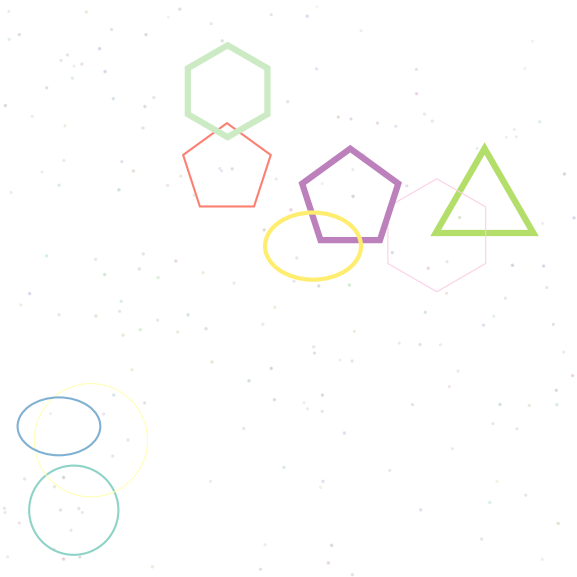[{"shape": "circle", "thickness": 1, "radius": 0.39, "center": [0.128, 0.116]}, {"shape": "circle", "thickness": 0.5, "radius": 0.49, "center": [0.157, 0.237]}, {"shape": "pentagon", "thickness": 1, "radius": 0.4, "center": [0.393, 0.706]}, {"shape": "oval", "thickness": 1, "radius": 0.36, "center": [0.102, 0.261]}, {"shape": "triangle", "thickness": 3, "radius": 0.49, "center": [0.839, 0.644]}, {"shape": "hexagon", "thickness": 0.5, "radius": 0.49, "center": [0.756, 0.592]}, {"shape": "pentagon", "thickness": 3, "radius": 0.44, "center": [0.606, 0.654]}, {"shape": "hexagon", "thickness": 3, "radius": 0.4, "center": [0.394, 0.841]}, {"shape": "oval", "thickness": 2, "radius": 0.42, "center": [0.542, 0.573]}]